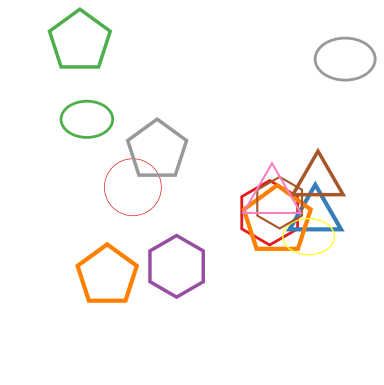[{"shape": "hexagon", "thickness": 2, "radius": 0.42, "center": [0.7, 0.447]}, {"shape": "circle", "thickness": 0.5, "radius": 0.37, "center": [0.345, 0.514]}, {"shape": "triangle", "thickness": 3, "radius": 0.39, "center": [0.819, 0.443]}, {"shape": "pentagon", "thickness": 2.5, "radius": 0.41, "center": [0.207, 0.893]}, {"shape": "oval", "thickness": 2, "radius": 0.34, "center": [0.226, 0.69]}, {"shape": "hexagon", "thickness": 2.5, "radius": 0.4, "center": [0.459, 0.308]}, {"shape": "pentagon", "thickness": 3, "radius": 0.46, "center": [0.72, 0.428]}, {"shape": "pentagon", "thickness": 3, "radius": 0.4, "center": [0.278, 0.284]}, {"shape": "oval", "thickness": 1, "radius": 0.34, "center": [0.802, 0.385]}, {"shape": "triangle", "thickness": 2.5, "radius": 0.38, "center": [0.826, 0.532]}, {"shape": "hexagon", "thickness": 1.5, "radius": 0.34, "center": [0.726, 0.474]}, {"shape": "triangle", "thickness": 1.5, "radius": 0.43, "center": [0.707, 0.49]}, {"shape": "oval", "thickness": 2, "radius": 0.39, "center": [0.896, 0.847]}, {"shape": "pentagon", "thickness": 2.5, "radius": 0.4, "center": [0.408, 0.61]}]